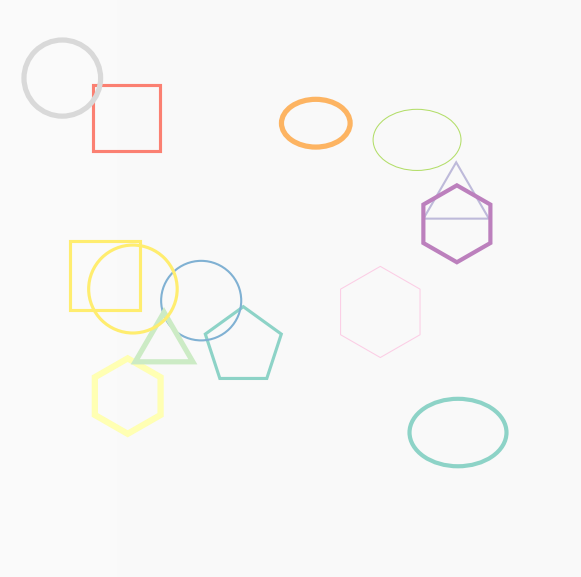[{"shape": "oval", "thickness": 2, "radius": 0.42, "center": [0.788, 0.25]}, {"shape": "pentagon", "thickness": 1.5, "radius": 0.34, "center": [0.419, 0.399]}, {"shape": "hexagon", "thickness": 3, "radius": 0.33, "center": [0.22, 0.313]}, {"shape": "triangle", "thickness": 1, "radius": 0.33, "center": [0.785, 0.653]}, {"shape": "square", "thickness": 1.5, "radius": 0.29, "center": [0.217, 0.795]}, {"shape": "circle", "thickness": 1, "radius": 0.34, "center": [0.346, 0.479]}, {"shape": "oval", "thickness": 2.5, "radius": 0.3, "center": [0.543, 0.786]}, {"shape": "oval", "thickness": 0.5, "radius": 0.38, "center": [0.717, 0.757]}, {"shape": "hexagon", "thickness": 0.5, "radius": 0.39, "center": [0.654, 0.459]}, {"shape": "circle", "thickness": 2.5, "radius": 0.33, "center": [0.107, 0.864]}, {"shape": "hexagon", "thickness": 2, "radius": 0.33, "center": [0.786, 0.612]}, {"shape": "triangle", "thickness": 2.5, "radius": 0.29, "center": [0.282, 0.401]}, {"shape": "circle", "thickness": 1.5, "radius": 0.38, "center": [0.229, 0.499]}, {"shape": "square", "thickness": 1.5, "radius": 0.3, "center": [0.18, 0.522]}]